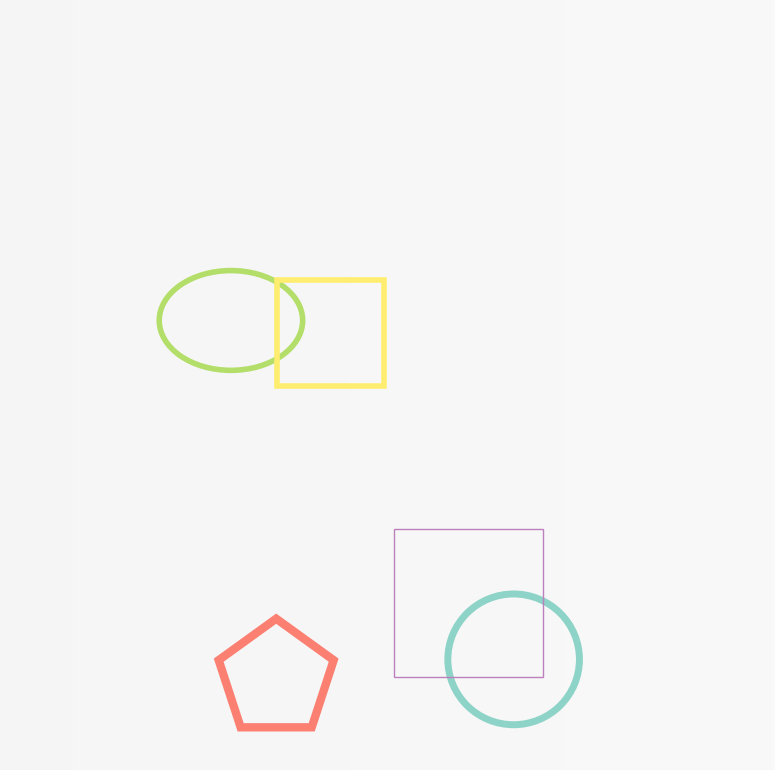[{"shape": "circle", "thickness": 2.5, "radius": 0.42, "center": [0.663, 0.144]}, {"shape": "pentagon", "thickness": 3, "radius": 0.39, "center": [0.356, 0.119]}, {"shape": "oval", "thickness": 2, "radius": 0.46, "center": [0.298, 0.584]}, {"shape": "square", "thickness": 0.5, "radius": 0.48, "center": [0.605, 0.217]}, {"shape": "square", "thickness": 2, "radius": 0.35, "center": [0.427, 0.567]}]